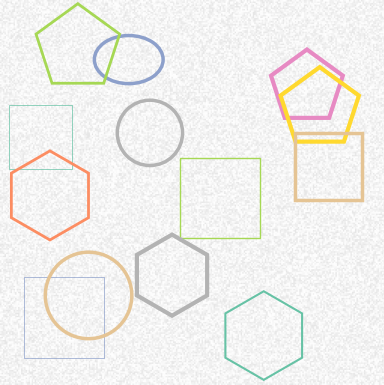[{"shape": "hexagon", "thickness": 1.5, "radius": 0.58, "center": [0.685, 0.128]}, {"shape": "square", "thickness": 0.5, "radius": 0.41, "center": [0.104, 0.644]}, {"shape": "hexagon", "thickness": 2, "radius": 0.58, "center": [0.13, 0.492]}, {"shape": "oval", "thickness": 2.5, "radius": 0.45, "center": [0.334, 0.845]}, {"shape": "square", "thickness": 0.5, "radius": 0.53, "center": [0.166, 0.176]}, {"shape": "pentagon", "thickness": 3, "radius": 0.49, "center": [0.797, 0.773]}, {"shape": "square", "thickness": 1, "radius": 0.52, "center": [0.571, 0.486]}, {"shape": "pentagon", "thickness": 2, "radius": 0.57, "center": [0.202, 0.876]}, {"shape": "pentagon", "thickness": 3, "radius": 0.53, "center": [0.83, 0.719]}, {"shape": "circle", "thickness": 2.5, "radius": 0.56, "center": [0.23, 0.233]}, {"shape": "square", "thickness": 2.5, "radius": 0.43, "center": [0.853, 0.568]}, {"shape": "hexagon", "thickness": 3, "radius": 0.53, "center": [0.447, 0.285]}, {"shape": "circle", "thickness": 2.5, "radius": 0.42, "center": [0.389, 0.655]}]